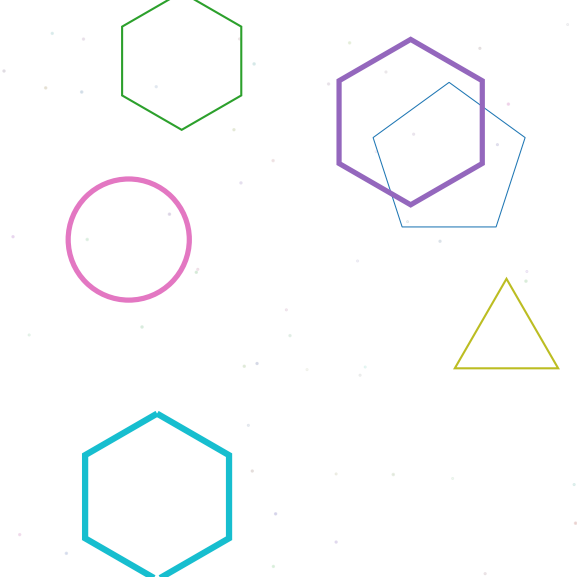[{"shape": "pentagon", "thickness": 0.5, "radius": 0.69, "center": [0.778, 0.718]}, {"shape": "hexagon", "thickness": 1, "radius": 0.6, "center": [0.315, 0.893]}, {"shape": "hexagon", "thickness": 2.5, "radius": 0.72, "center": [0.711, 0.788]}, {"shape": "circle", "thickness": 2.5, "radius": 0.52, "center": [0.223, 0.584]}, {"shape": "triangle", "thickness": 1, "radius": 0.52, "center": [0.877, 0.413]}, {"shape": "hexagon", "thickness": 3, "radius": 0.72, "center": [0.272, 0.139]}]